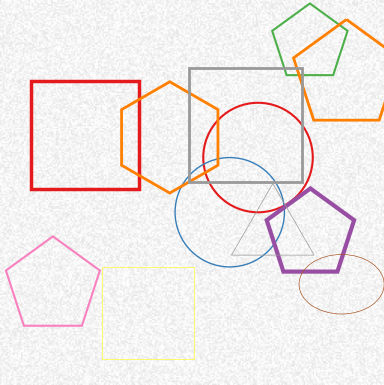[{"shape": "circle", "thickness": 1.5, "radius": 0.71, "center": [0.67, 0.591]}, {"shape": "square", "thickness": 2.5, "radius": 0.7, "center": [0.221, 0.65]}, {"shape": "circle", "thickness": 1, "radius": 0.71, "center": [0.597, 0.449]}, {"shape": "pentagon", "thickness": 1.5, "radius": 0.51, "center": [0.805, 0.888]}, {"shape": "pentagon", "thickness": 3, "radius": 0.6, "center": [0.806, 0.391]}, {"shape": "hexagon", "thickness": 2, "radius": 0.72, "center": [0.441, 0.643]}, {"shape": "pentagon", "thickness": 2, "radius": 0.72, "center": [0.9, 0.805]}, {"shape": "square", "thickness": 0.5, "radius": 0.6, "center": [0.384, 0.187]}, {"shape": "oval", "thickness": 0.5, "radius": 0.55, "center": [0.887, 0.262]}, {"shape": "pentagon", "thickness": 1.5, "radius": 0.64, "center": [0.137, 0.258]}, {"shape": "triangle", "thickness": 0.5, "radius": 0.62, "center": [0.709, 0.399]}, {"shape": "square", "thickness": 2, "radius": 0.74, "center": [0.638, 0.675]}]